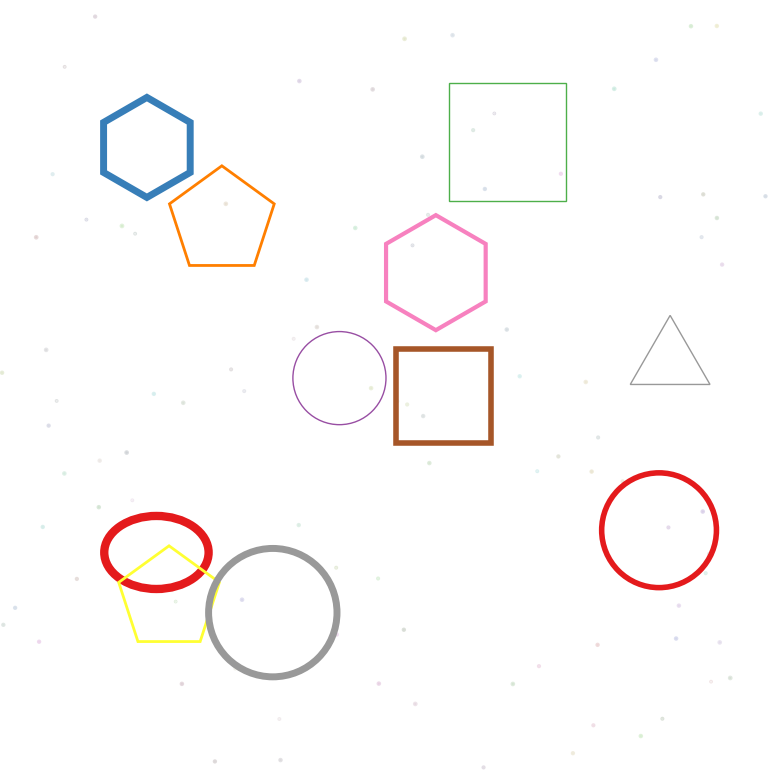[{"shape": "circle", "thickness": 2, "radius": 0.37, "center": [0.856, 0.311]}, {"shape": "oval", "thickness": 3, "radius": 0.34, "center": [0.203, 0.283]}, {"shape": "hexagon", "thickness": 2.5, "radius": 0.32, "center": [0.191, 0.809]}, {"shape": "square", "thickness": 0.5, "radius": 0.38, "center": [0.659, 0.816]}, {"shape": "circle", "thickness": 0.5, "radius": 0.3, "center": [0.441, 0.509]}, {"shape": "pentagon", "thickness": 1, "radius": 0.36, "center": [0.288, 0.713]}, {"shape": "pentagon", "thickness": 1, "radius": 0.34, "center": [0.22, 0.222]}, {"shape": "square", "thickness": 2, "radius": 0.31, "center": [0.576, 0.485]}, {"shape": "hexagon", "thickness": 1.5, "radius": 0.37, "center": [0.566, 0.646]}, {"shape": "circle", "thickness": 2.5, "radius": 0.42, "center": [0.354, 0.204]}, {"shape": "triangle", "thickness": 0.5, "radius": 0.3, "center": [0.87, 0.531]}]